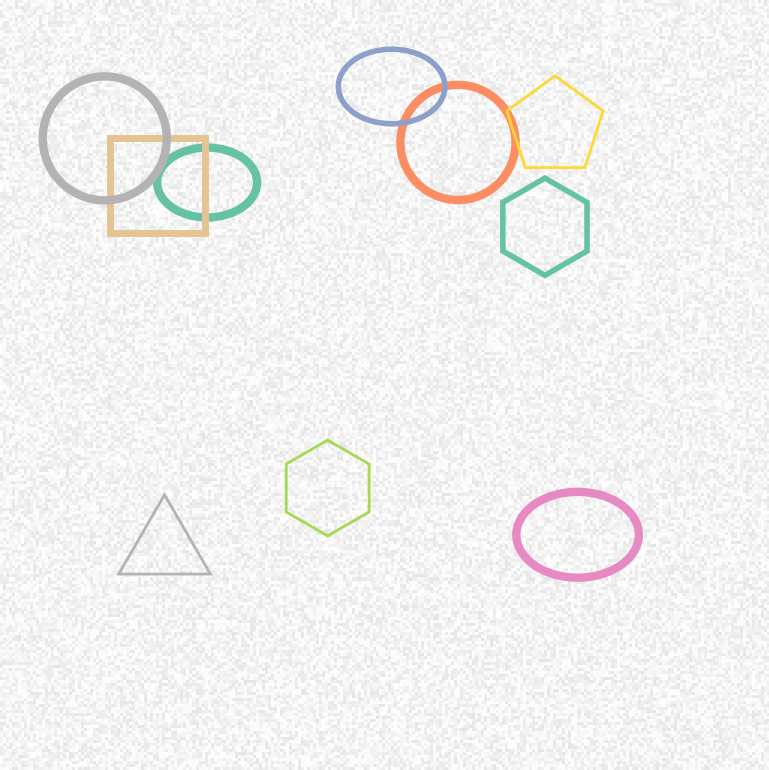[{"shape": "oval", "thickness": 3, "radius": 0.32, "center": [0.269, 0.763]}, {"shape": "hexagon", "thickness": 2, "radius": 0.32, "center": [0.708, 0.706]}, {"shape": "circle", "thickness": 3, "radius": 0.37, "center": [0.595, 0.815]}, {"shape": "oval", "thickness": 2, "radius": 0.35, "center": [0.509, 0.888]}, {"shape": "oval", "thickness": 3, "radius": 0.4, "center": [0.75, 0.305]}, {"shape": "hexagon", "thickness": 1, "radius": 0.31, "center": [0.426, 0.366]}, {"shape": "pentagon", "thickness": 1, "radius": 0.33, "center": [0.721, 0.836]}, {"shape": "square", "thickness": 2.5, "radius": 0.31, "center": [0.205, 0.759]}, {"shape": "circle", "thickness": 3, "radius": 0.4, "center": [0.136, 0.82]}, {"shape": "triangle", "thickness": 1, "radius": 0.34, "center": [0.214, 0.289]}]